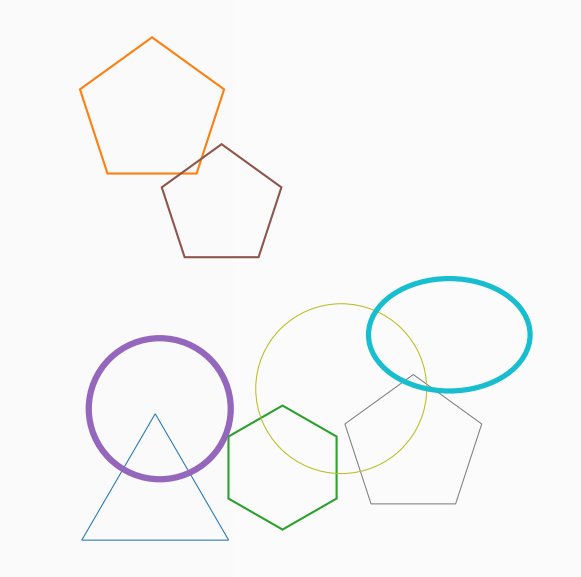[{"shape": "triangle", "thickness": 0.5, "radius": 0.73, "center": [0.267, 0.137]}, {"shape": "pentagon", "thickness": 1, "radius": 0.65, "center": [0.262, 0.804]}, {"shape": "hexagon", "thickness": 1, "radius": 0.54, "center": [0.486, 0.19]}, {"shape": "circle", "thickness": 3, "radius": 0.61, "center": [0.275, 0.291]}, {"shape": "pentagon", "thickness": 1, "radius": 0.54, "center": [0.381, 0.641]}, {"shape": "pentagon", "thickness": 0.5, "radius": 0.62, "center": [0.711, 0.227]}, {"shape": "circle", "thickness": 0.5, "radius": 0.74, "center": [0.587, 0.326]}, {"shape": "oval", "thickness": 2.5, "radius": 0.7, "center": [0.773, 0.419]}]